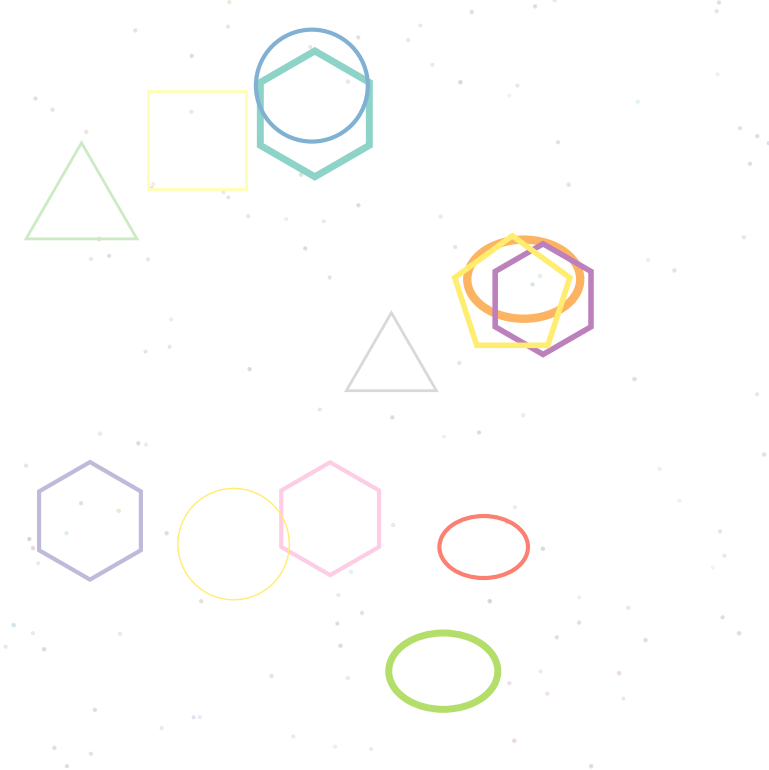[{"shape": "hexagon", "thickness": 2.5, "radius": 0.41, "center": [0.409, 0.852]}, {"shape": "square", "thickness": 1, "radius": 0.32, "center": [0.256, 0.818]}, {"shape": "hexagon", "thickness": 1.5, "radius": 0.38, "center": [0.117, 0.324]}, {"shape": "oval", "thickness": 1.5, "radius": 0.29, "center": [0.628, 0.29]}, {"shape": "circle", "thickness": 1.5, "radius": 0.36, "center": [0.405, 0.889]}, {"shape": "oval", "thickness": 3, "radius": 0.37, "center": [0.68, 0.637]}, {"shape": "oval", "thickness": 2.5, "radius": 0.35, "center": [0.576, 0.128]}, {"shape": "hexagon", "thickness": 1.5, "radius": 0.37, "center": [0.429, 0.326]}, {"shape": "triangle", "thickness": 1, "radius": 0.34, "center": [0.508, 0.526]}, {"shape": "hexagon", "thickness": 2, "radius": 0.36, "center": [0.705, 0.612]}, {"shape": "triangle", "thickness": 1, "radius": 0.42, "center": [0.106, 0.731]}, {"shape": "pentagon", "thickness": 2, "radius": 0.39, "center": [0.665, 0.615]}, {"shape": "circle", "thickness": 0.5, "radius": 0.36, "center": [0.303, 0.293]}]